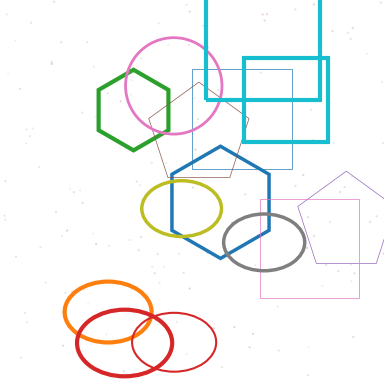[{"shape": "hexagon", "thickness": 2.5, "radius": 0.73, "center": [0.573, 0.474]}, {"shape": "square", "thickness": 0.5, "radius": 0.65, "center": [0.628, 0.691]}, {"shape": "oval", "thickness": 3, "radius": 0.56, "center": [0.281, 0.19]}, {"shape": "hexagon", "thickness": 3, "radius": 0.52, "center": [0.347, 0.714]}, {"shape": "oval", "thickness": 3, "radius": 0.62, "center": [0.324, 0.109]}, {"shape": "oval", "thickness": 1.5, "radius": 0.55, "center": [0.452, 0.111]}, {"shape": "pentagon", "thickness": 0.5, "radius": 0.66, "center": [0.9, 0.423]}, {"shape": "pentagon", "thickness": 0.5, "radius": 0.68, "center": [0.517, 0.65]}, {"shape": "square", "thickness": 0.5, "radius": 0.65, "center": [0.804, 0.354]}, {"shape": "circle", "thickness": 2, "radius": 0.63, "center": [0.451, 0.777]}, {"shape": "oval", "thickness": 2.5, "radius": 0.53, "center": [0.686, 0.37]}, {"shape": "oval", "thickness": 2.5, "radius": 0.52, "center": [0.472, 0.458]}, {"shape": "square", "thickness": 3, "radius": 0.55, "center": [0.743, 0.74]}, {"shape": "square", "thickness": 3, "radius": 0.74, "center": [0.683, 0.889]}]